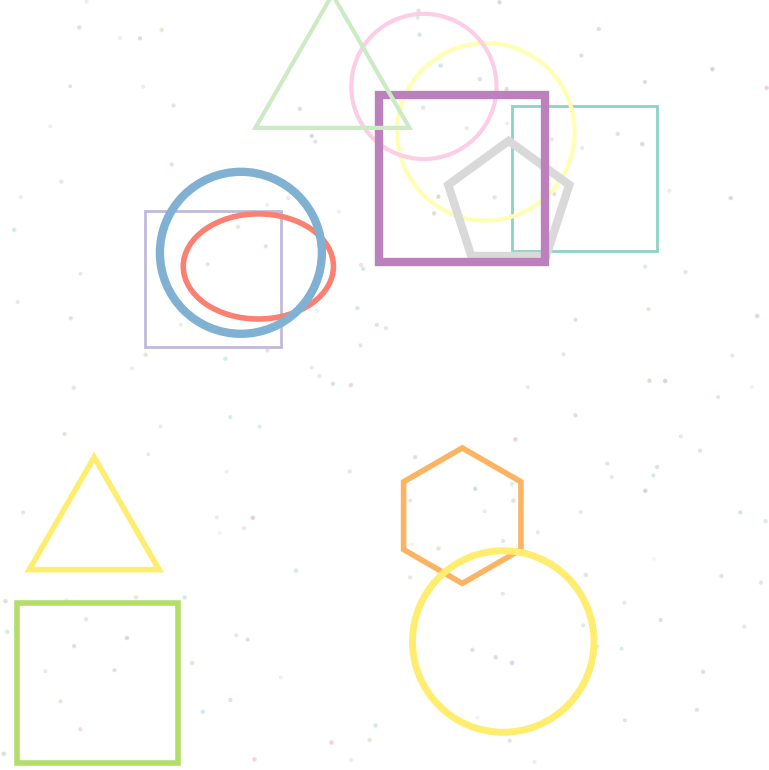[{"shape": "square", "thickness": 1, "radius": 0.47, "center": [0.759, 0.768]}, {"shape": "circle", "thickness": 1.5, "radius": 0.58, "center": [0.631, 0.829]}, {"shape": "square", "thickness": 1, "radius": 0.44, "center": [0.276, 0.637]}, {"shape": "oval", "thickness": 2, "radius": 0.49, "center": [0.336, 0.654]}, {"shape": "circle", "thickness": 3, "radius": 0.53, "center": [0.313, 0.672]}, {"shape": "hexagon", "thickness": 2, "radius": 0.44, "center": [0.6, 0.33]}, {"shape": "square", "thickness": 2, "radius": 0.52, "center": [0.126, 0.113]}, {"shape": "circle", "thickness": 1.5, "radius": 0.47, "center": [0.551, 0.888]}, {"shape": "pentagon", "thickness": 3, "radius": 0.41, "center": [0.661, 0.734]}, {"shape": "square", "thickness": 3, "radius": 0.54, "center": [0.6, 0.768]}, {"shape": "triangle", "thickness": 1.5, "radius": 0.58, "center": [0.432, 0.892]}, {"shape": "triangle", "thickness": 2, "radius": 0.49, "center": [0.122, 0.309]}, {"shape": "circle", "thickness": 2.5, "radius": 0.59, "center": [0.654, 0.167]}]